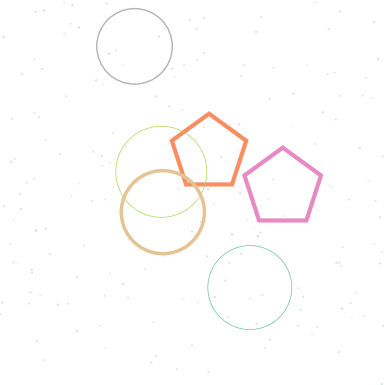[{"shape": "circle", "thickness": 0.5, "radius": 0.55, "center": [0.649, 0.253]}, {"shape": "pentagon", "thickness": 3, "radius": 0.51, "center": [0.543, 0.603]}, {"shape": "pentagon", "thickness": 3, "radius": 0.52, "center": [0.734, 0.512]}, {"shape": "circle", "thickness": 0.5, "radius": 0.59, "center": [0.419, 0.554]}, {"shape": "circle", "thickness": 2.5, "radius": 0.54, "center": [0.423, 0.449]}, {"shape": "circle", "thickness": 1, "radius": 0.49, "center": [0.349, 0.88]}]